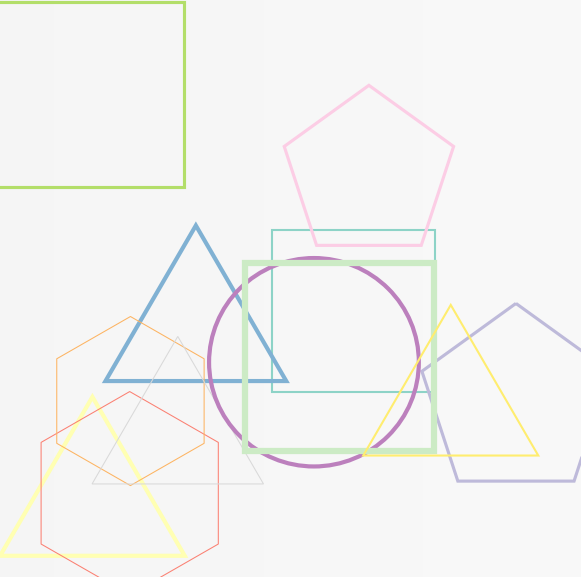[{"shape": "square", "thickness": 1, "radius": 0.7, "center": [0.608, 0.461]}, {"shape": "triangle", "thickness": 2, "radius": 0.92, "center": [0.159, 0.128]}, {"shape": "pentagon", "thickness": 1.5, "radius": 0.85, "center": [0.888, 0.304]}, {"shape": "hexagon", "thickness": 0.5, "radius": 0.88, "center": [0.223, 0.145]}, {"shape": "triangle", "thickness": 2, "radius": 0.9, "center": [0.337, 0.429]}, {"shape": "hexagon", "thickness": 0.5, "radius": 0.73, "center": [0.224, 0.305]}, {"shape": "square", "thickness": 1.5, "radius": 0.8, "center": [0.157, 0.835]}, {"shape": "pentagon", "thickness": 1.5, "radius": 0.77, "center": [0.635, 0.698]}, {"shape": "triangle", "thickness": 0.5, "radius": 0.85, "center": [0.306, 0.246]}, {"shape": "circle", "thickness": 2, "radius": 0.9, "center": [0.54, 0.372]}, {"shape": "square", "thickness": 3, "radius": 0.81, "center": [0.584, 0.381]}, {"shape": "triangle", "thickness": 1, "radius": 0.87, "center": [0.775, 0.297]}]